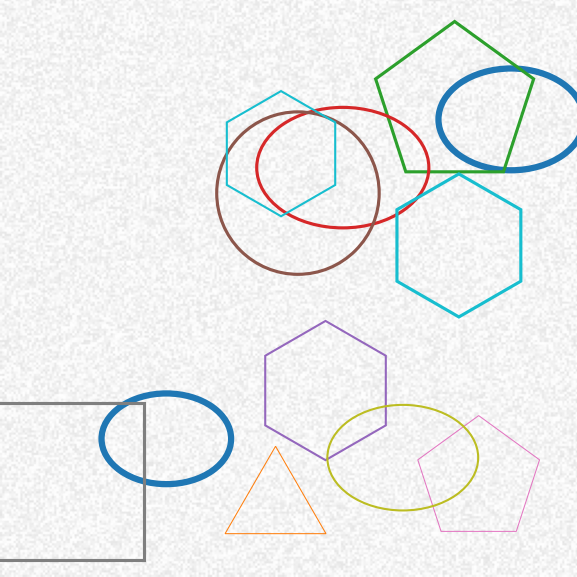[{"shape": "oval", "thickness": 3, "radius": 0.63, "center": [0.885, 0.792]}, {"shape": "oval", "thickness": 3, "radius": 0.56, "center": [0.288, 0.239]}, {"shape": "triangle", "thickness": 0.5, "radius": 0.5, "center": [0.477, 0.125]}, {"shape": "pentagon", "thickness": 1.5, "radius": 0.72, "center": [0.787, 0.818]}, {"shape": "oval", "thickness": 1.5, "radius": 0.75, "center": [0.594, 0.709]}, {"shape": "hexagon", "thickness": 1, "radius": 0.6, "center": [0.564, 0.323]}, {"shape": "circle", "thickness": 1.5, "radius": 0.7, "center": [0.516, 0.665]}, {"shape": "pentagon", "thickness": 0.5, "radius": 0.55, "center": [0.829, 0.169]}, {"shape": "square", "thickness": 1.5, "radius": 0.68, "center": [0.113, 0.165]}, {"shape": "oval", "thickness": 1, "radius": 0.65, "center": [0.697, 0.207]}, {"shape": "hexagon", "thickness": 1, "radius": 0.54, "center": [0.487, 0.733]}, {"shape": "hexagon", "thickness": 1.5, "radius": 0.62, "center": [0.795, 0.574]}]